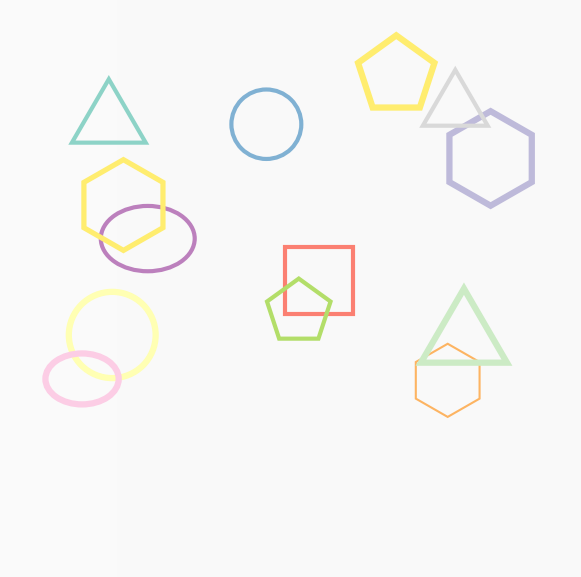[{"shape": "triangle", "thickness": 2, "radius": 0.37, "center": [0.187, 0.789]}, {"shape": "circle", "thickness": 3, "radius": 0.37, "center": [0.193, 0.419]}, {"shape": "hexagon", "thickness": 3, "radius": 0.41, "center": [0.844, 0.725]}, {"shape": "square", "thickness": 2, "radius": 0.29, "center": [0.549, 0.513]}, {"shape": "circle", "thickness": 2, "radius": 0.3, "center": [0.458, 0.784]}, {"shape": "hexagon", "thickness": 1, "radius": 0.32, "center": [0.77, 0.341]}, {"shape": "pentagon", "thickness": 2, "radius": 0.29, "center": [0.514, 0.459]}, {"shape": "oval", "thickness": 3, "radius": 0.32, "center": [0.141, 0.343]}, {"shape": "triangle", "thickness": 2, "radius": 0.32, "center": [0.783, 0.814]}, {"shape": "oval", "thickness": 2, "radius": 0.4, "center": [0.254, 0.586]}, {"shape": "triangle", "thickness": 3, "radius": 0.43, "center": [0.798, 0.414]}, {"shape": "hexagon", "thickness": 2.5, "radius": 0.39, "center": [0.212, 0.644]}, {"shape": "pentagon", "thickness": 3, "radius": 0.35, "center": [0.682, 0.869]}]